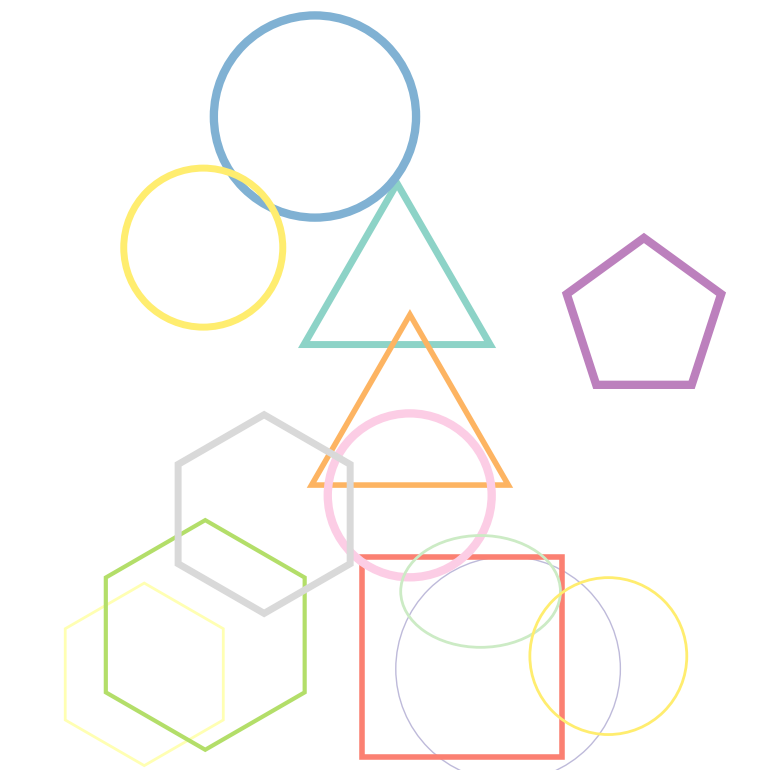[{"shape": "triangle", "thickness": 2.5, "radius": 0.7, "center": [0.516, 0.622]}, {"shape": "hexagon", "thickness": 1, "radius": 0.59, "center": [0.187, 0.124]}, {"shape": "circle", "thickness": 0.5, "radius": 0.73, "center": [0.66, 0.131]}, {"shape": "square", "thickness": 2, "radius": 0.65, "center": [0.6, 0.146]}, {"shape": "circle", "thickness": 3, "radius": 0.66, "center": [0.409, 0.849]}, {"shape": "triangle", "thickness": 2, "radius": 0.74, "center": [0.532, 0.444]}, {"shape": "hexagon", "thickness": 1.5, "radius": 0.75, "center": [0.267, 0.175]}, {"shape": "circle", "thickness": 3, "radius": 0.53, "center": [0.532, 0.357]}, {"shape": "hexagon", "thickness": 2.5, "radius": 0.65, "center": [0.343, 0.332]}, {"shape": "pentagon", "thickness": 3, "radius": 0.53, "center": [0.836, 0.586]}, {"shape": "oval", "thickness": 1, "radius": 0.52, "center": [0.624, 0.232]}, {"shape": "circle", "thickness": 2.5, "radius": 0.52, "center": [0.264, 0.678]}, {"shape": "circle", "thickness": 1, "radius": 0.51, "center": [0.79, 0.148]}]